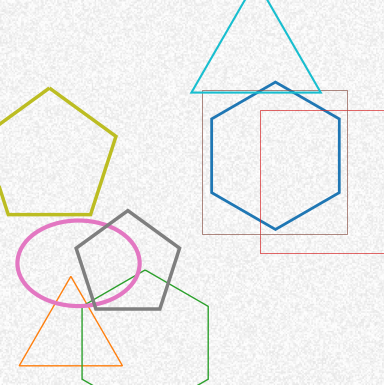[{"shape": "hexagon", "thickness": 2, "radius": 0.96, "center": [0.716, 0.595]}, {"shape": "triangle", "thickness": 1, "radius": 0.77, "center": [0.184, 0.127]}, {"shape": "hexagon", "thickness": 1, "radius": 0.95, "center": [0.377, 0.11]}, {"shape": "square", "thickness": 0.5, "radius": 0.93, "center": [0.863, 0.528]}, {"shape": "square", "thickness": 0.5, "radius": 0.94, "center": [0.713, 0.579]}, {"shape": "oval", "thickness": 3, "radius": 0.79, "center": [0.204, 0.316]}, {"shape": "pentagon", "thickness": 2.5, "radius": 0.71, "center": [0.332, 0.312]}, {"shape": "pentagon", "thickness": 2.5, "radius": 0.91, "center": [0.128, 0.59]}, {"shape": "triangle", "thickness": 1.5, "radius": 0.97, "center": [0.665, 0.857]}]